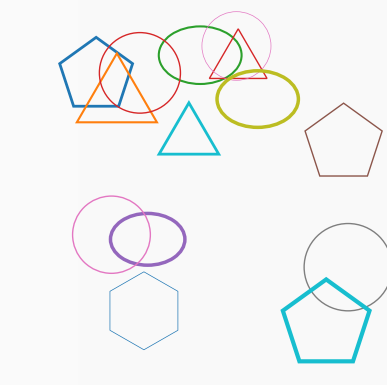[{"shape": "hexagon", "thickness": 0.5, "radius": 0.51, "center": [0.371, 0.193]}, {"shape": "pentagon", "thickness": 2, "radius": 0.49, "center": [0.248, 0.804]}, {"shape": "triangle", "thickness": 1.5, "radius": 0.6, "center": [0.302, 0.742]}, {"shape": "oval", "thickness": 1.5, "radius": 0.53, "center": [0.517, 0.857]}, {"shape": "triangle", "thickness": 1, "radius": 0.43, "center": [0.615, 0.839]}, {"shape": "circle", "thickness": 1, "radius": 0.52, "center": [0.361, 0.811]}, {"shape": "oval", "thickness": 2.5, "radius": 0.48, "center": [0.381, 0.378]}, {"shape": "pentagon", "thickness": 1, "radius": 0.52, "center": [0.887, 0.627]}, {"shape": "circle", "thickness": 1, "radius": 0.5, "center": [0.288, 0.39]}, {"shape": "circle", "thickness": 0.5, "radius": 0.45, "center": [0.61, 0.881]}, {"shape": "circle", "thickness": 1, "radius": 0.57, "center": [0.898, 0.306]}, {"shape": "oval", "thickness": 2.5, "radius": 0.52, "center": [0.665, 0.743]}, {"shape": "triangle", "thickness": 2, "radius": 0.44, "center": [0.487, 0.644]}, {"shape": "pentagon", "thickness": 3, "radius": 0.59, "center": [0.842, 0.157]}]